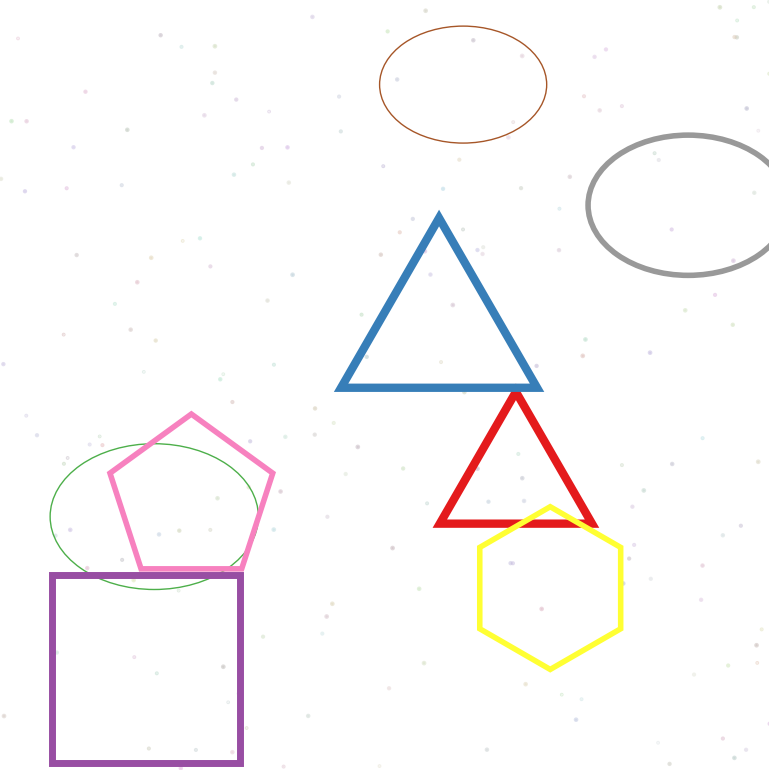[{"shape": "triangle", "thickness": 3, "radius": 0.57, "center": [0.67, 0.377]}, {"shape": "triangle", "thickness": 3, "radius": 0.73, "center": [0.57, 0.57]}, {"shape": "oval", "thickness": 0.5, "radius": 0.68, "center": [0.2, 0.329]}, {"shape": "square", "thickness": 2.5, "radius": 0.61, "center": [0.19, 0.131]}, {"shape": "hexagon", "thickness": 2, "radius": 0.53, "center": [0.715, 0.236]}, {"shape": "oval", "thickness": 0.5, "radius": 0.54, "center": [0.601, 0.89]}, {"shape": "pentagon", "thickness": 2, "radius": 0.56, "center": [0.249, 0.351]}, {"shape": "oval", "thickness": 2, "radius": 0.65, "center": [0.894, 0.733]}]